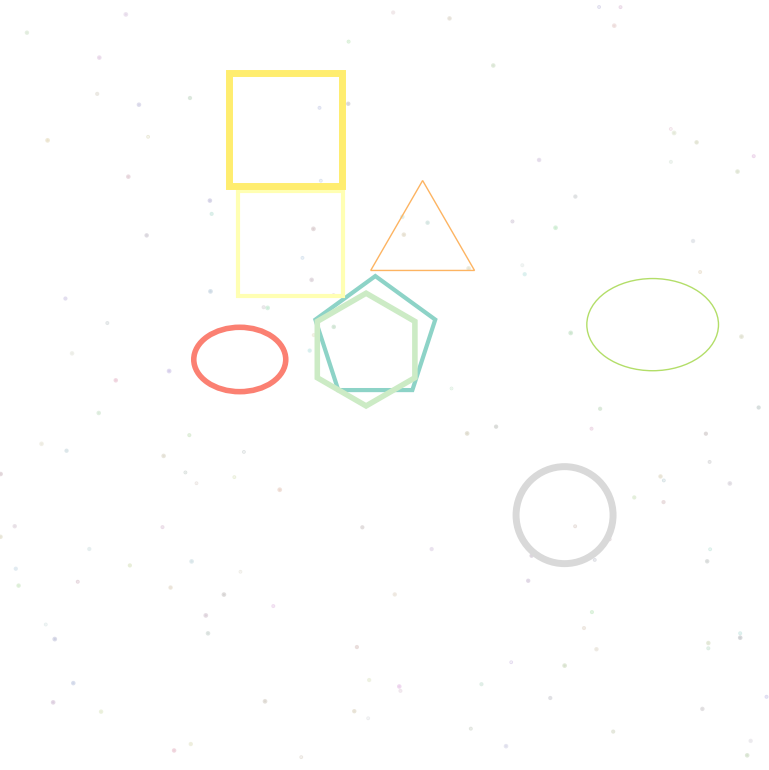[{"shape": "pentagon", "thickness": 1.5, "radius": 0.41, "center": [0.487, 0.56]}, {"shape": "square", "thickness": 1.5, "radius": 0.34, "center": [0.377, 0.683]}, {"shape": "oval", "thickness": 2, "radius": 0.3, "center": [0.311, 0.533]}, {"shape": "triangle", "thickness": 0.5, "radius": 0.39, "center": [0.549, 0.688]}, {"shape": "oval", "thickness": 0.5, "radius": 0.43, "center": [0.848, 0.578]}, {"shape": "circle", "thickness": 2.5, "radius": 0.31, "center": [0.733, 0.331]}, {"shape": "hexagon", "thickness": 2, "radius": 0.37, "center": [0.475, 0.546]}, {"shape": "square", "thickness": 2.5, "radius": 0.37, "center": [0.37, 0.832]}]